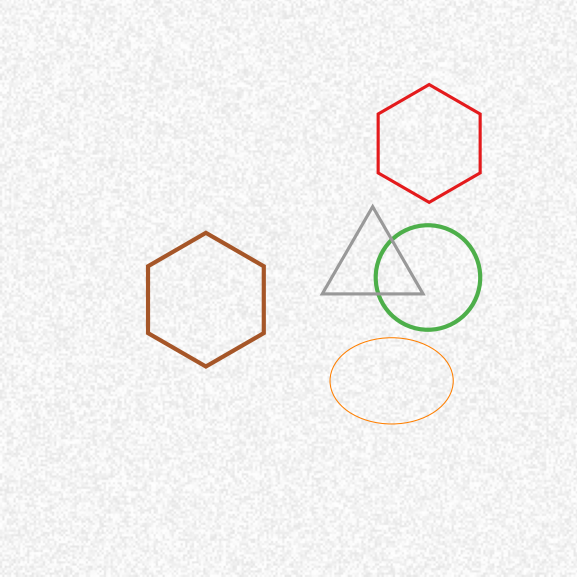[{"shape": "hexagon", "thickness": 1.5, "radius": 0.51, "center": [0.743, 0.751]}, {"shape": "circle", "thickness": 2, "radius": 0.45, "center": [0.741, 0.519]}, {"shape": "oval", "thickness": 0.5, "radius": 0.53, "center": [0.678, 0.34]}, {"shape": "hexagon", "thickness": 2, "radius": 0.58, "center": [0.357, 0.48]}, {"shape": "triangle", "thickness": 1.5, "radius": 0.5, "center": [0.645, 0.541]}]